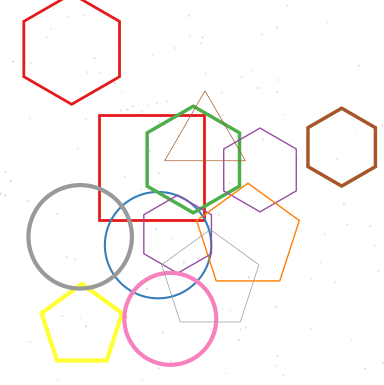[{"shape": "square", "thickness": 2, "radius": 0.68, "center": [0.394, 0.565]}, {"shape": "hexagon", "thickness": 2, "radius": 0.72, "center": [0.186, 0.873]}, {"shape": "circle", "thickness": 1.5, "radius": 0.69, "center": [0.411, 0.363]}, {"shape": "hexagon", "thickness": 2.5, "radius": 0.69, "center": [0.502, 0.586]}, {"shape": "hexagon", "thickness": 1, "radius": 0.51, "center": [0.461, 0.392]}, {"shape": "hexagon", "thickness": 1, "radius": 0.54, "center": [0.675, 0.559]}, {"shape": "pentagon", "thickness": 1, "radius": 0.7, "center": [0.644, 0.384]}, {"shape": "pentagon", "thickness": 3, "radius": 0.55, "center": [0.213, 0.153]}, {"shape": "triangle", "thickness": 0.5, "radius": 0.61, "center": [0.533, 0.643]}, {"shape": "hexagon", "thickness": 2.5, "radius": 0.51, "center": [0.888, 0.618]}, {"shape": "circle", "thickness": 3, "radius": 0.6, "center": [0.442, 0.172]}, {"shape": "circle", "thickness": 3, "radius": 0.67, "center": [0.208, 0.385]}, {"shape": "pentagon", "thickness": 0.5, "radius": 0.66, "center": [0.546, 0.271]}]